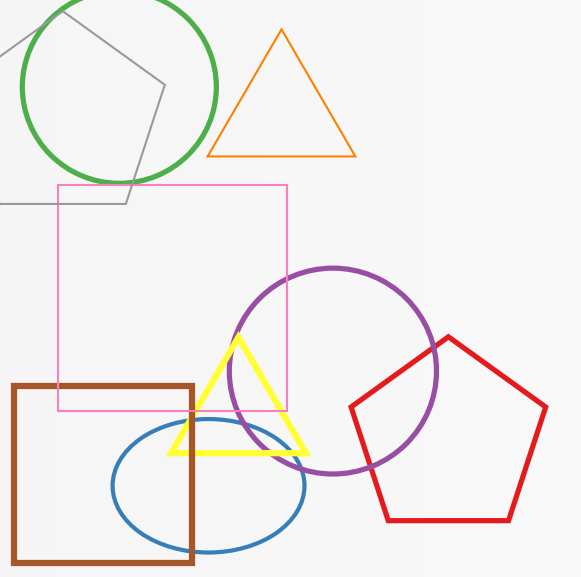[{"shape": "pentagon", "thickness": 2.5, "radius": 0.88, "center": [0.771, 0.24]}, {"shape": "oval", "thickness": 2, "radius": 0.83, "center": [0.359, 0.158]}, {"shape": "circle", "thickness": 2.5, "radius": 0.83, "center": [0.205, 0.849]}, {"shape": "circle", "thickness": 2.5, "radius": 0.89, "center": [0.573, 0.357]}, {"shape": "triangle", "thickness": 1, "radius": 0.73, "center": [0.484, 0.802]}, {"shape": "triangle", "thickness": 3, "radius": 0.67, "center": [0.41, 0.281]}, {"shape": "square", "thickness": 3, "radius": 0.77, "center": [0.178, 0.178]}, {"shape": "square", "thickness": 1, "radius": 0.98, "center": [0.297, 0.483]}, {"shape": "pentagon", "thickness": 1, "radius": 0.92, "center": [0.108, 0.795]}]